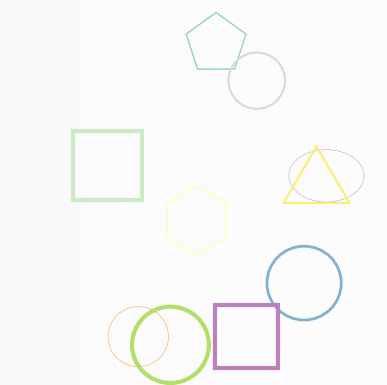[{"shape": "pentagon", "thickness": 1, "radius": 0.41, "center": [0.558, 0.886]}, {"shape": "hexagon", "thickness": 1, "radius": 0.44, "center": [0.507, 0.428]}, {"shape": "oval", "thickness": 0.5, "radius": 0.49, "center": [0.842, 0.543]}, {"shape": "circle", "thickness": 2, "radius": 0.48, "center": [0.785, 0.265]}, {"shape": "circle", "thickness": 0.5, "radius": 0.39, "center": [0.357, 0.126]}, {"shape": "circle", "thickness": 3, "radius": 0.5, "center": [0.44, 0.104]}, {"shape": "circle", "thickness": 1.5, "radius": 0.36, "center": [0.663, 0.79]}, {"shape": "square", "thickness": 3, "radius": 0.41, "center": [0.636, 0.126]}, {"shape": "square", "thickness": 3, "radius": 0.45, "center": [0.278, 0.569]}, {"shape": "triangle", "thickness": 1.5, "radius": 0.49, "center": [0.817, 0.522]}]